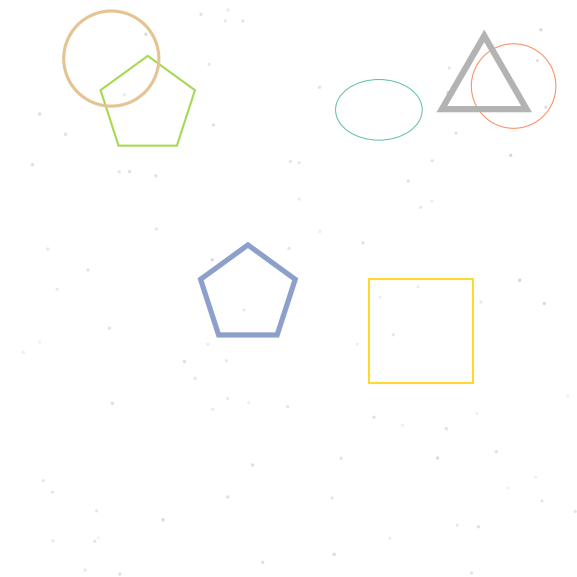[{"shape": "oval", "thickness": 0.5, "radius": 0.38, "center": [0.656, 0.809]}, {"shape": "circle", "thickness": 0.5, "radius": 0.37, "center": [0.889, 0.85]}, {"shape": "pentagon", "thickness": 2.5, "radius": 0.43, "center": [0.429, 0.489]}, {"shape": "pentagon", "thickness": 1, "radius": 0.43, "center": [0.256, 0.816]}, {"shape": "square", "thickness": 1, "radius": 0.45, "center": [0.729, 0.426]}, {"shape": "circle", "thickness": 1.5, "radius": 0.41, "center": [0.193, 0.898]}, {"shape": "triangle", "thickness": 3, "radius": 0.42, "center": [0.838, 0.852]}]